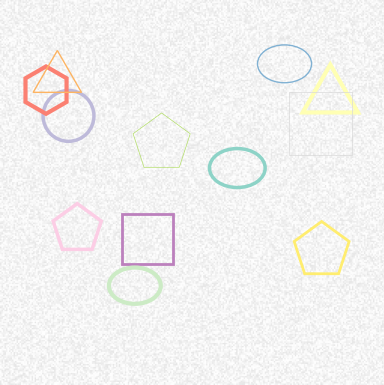[{"shape": "oval", "thickness": 2.5, "radius": 0.36, "center": [0.616, 0.564]}, {"shape": "triangle", "thickness": 3, "radius": 0.41, "center": [0.858, 0.749]}, {"shape": "circle", "thickness": 2.5, "radius": 0.33, "center": [0.178, 0.699]}, {"shape": "hexagon", "thickness": 3, "radius": 0.31, "center": [0.12, 0.766]}, {"shape": "oval", "thickness": 1, "radius": 0.35, "center": [0.739, 0.834]}, {"shape": "triangle", "thickness": 1, "radius": 0.36, "center": [0.149, 0.796]}, {"shape": "pentagon", "thickness": 0.5, "radius": 0.39, "center": [0.42, 0.629]}, {"shape": "pentagon", "thickness": 2.5, "radius": 0.33, "center": [0.201, 0.405]}, {"shape": "square", "thickness": 0.5, "radius": 0.41, "center": [0.832, 0.679]}, {"shape": "square", "thickness": 2, "radius": 0.33, "center": [0.383, 0.379]}, {"shape": "oval", "thickness": 3, "radius": 0.34, "center": [0.35, 0.258]}, {"shape": "pentagon", "thickness": 2, "radius": 0.38, "center": [0.835, 0.35]}]